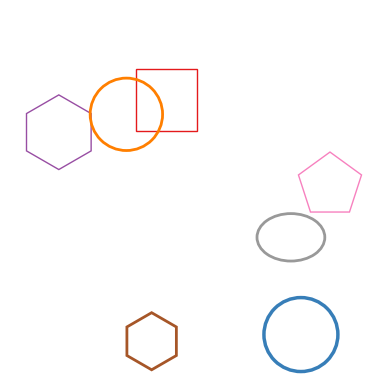[{"shape": "square", "thickness": 1, "radius": 0.4, "center": [0.433, 0.74]}, {"shape": "circle", "thickness": 2.5, "radius": 0.48, "center": [0.782, 0.131]}, {"shape": "hexagon", "thickness": 1, "radius": 0.48, "center": [0.153, 0.657]}, {"shape": "circle", "thickness": 2, "radius": 0.47, "center": [0.328, 0.703]}, {"shape": "hexagon", "thickness": 2, "radius": 0.37, "center": [0.394, 0.114]}, {"shape": "pentagon", "thickness": 1, "radius": 0.43, "center": [0.857, 0.519]}, {"shape": "oval", "thickness": 2, "radius": 0.44, "center": [0.756, 0.384]}]